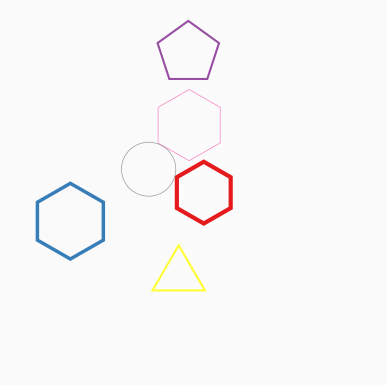[{"shape": "hexagon", "thickness": 3, "radius": 0.4, "center": [0.526, 0.5]}, {"shape": "hexagon", "thickness": 2.5, "radius": 0.49, "center": [0.182, 0.426]}, {"shape": "pentagon", "thickness": 1.5, "radius": 0.42, "center": [0.486, 0.862]}, {"shape": "triangle", "thickness": 1.5, "radius": 0.39, "center": [0.461, 0.285]}, {"shape": "hexagon", "thickness": 0.5, "radius": 0.46, "center": [0.488, 0.675]}, {"shape": "circle", "thickness": 0.5, "radius": 0.35, "center": [0.384, 0.561]}]